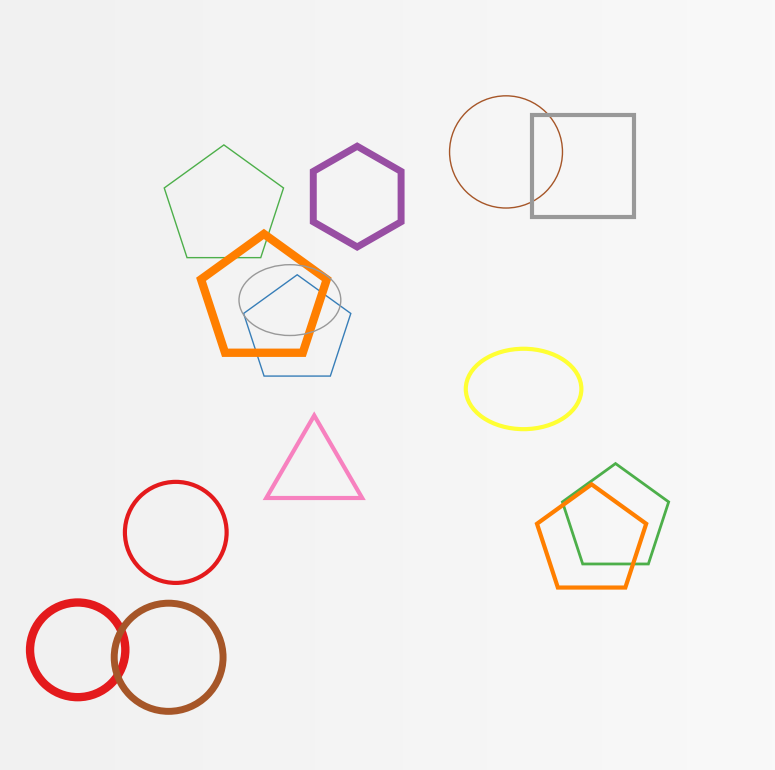[{"shape": "circle", "thickness": 1.5, "radius": 0.33, "center": [0.227, 0.309]}, {"shape": "circle", "thickness": 3, "radius": 0.31, "center": [0.1, 0.156]}, {"shape": "pentagon", "thickness": 0.5, "radius": 0.36, "center": [0.383, 0.57]}, {"shape": "pentagon", "thickness": 1, "radius": 0.36, "center": [0.794, 0.326]}, {"shape": "pentagon", "thickness": 0.5, "radius": 0.4, "center": [0.289, 0.731]}, {"shape": "hexagon", "thickness": 2.5, "radius": 0.33, "center": [0.461, 0.745]}, {"shape": "pentagon", "thickness": 3, "radius": 0.43, "center": [0.341, 0.611]}, {"shape": "pentagon", "thickness": 1.5, "radius": 0.37, "center": [0.763, 0.297]}, {"shape": "oval", "thickness": 1.5, "radius": 0.37, "center": [0.676, 0.495]}, {"shape": "circle", "thickness": 2.5, "radius": 0.35, "center": [0.218, 0.146]}, {"shape": "circle", "thickness": 0.5, "radius": 0.36, "center": [0.653, 0.803]}, {"shape": "triangle", "thickness": 1.5, "radius": 0.36, "center": [0.405, 0.389]}, {"shape": "oval", "thickness": 0.5, "radius": 0.33, "center": [0.374, 0.61]}, {"shape": "square", "thickness": 1.5, "radius": 0.33, "center": [0.752, 0.784]}]